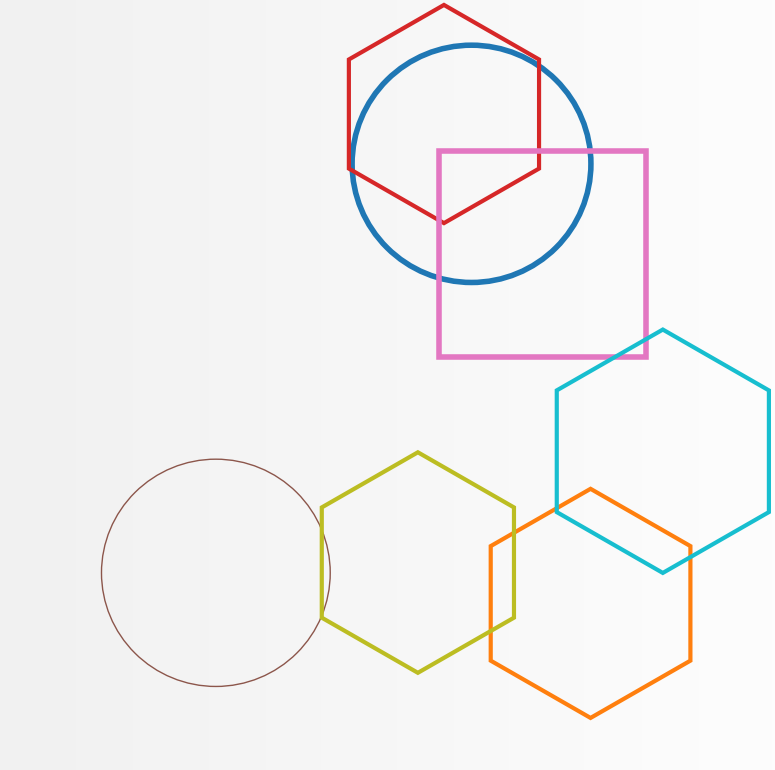[{"shape": "circle", "thickness": 2, "radius": 0.77, "center": [0.608, 0.787]}, {"shape": "hexagon", "thickness": 1.5, "radius": 0.74, "center": [0.762, 0.216]}, {"shape": "hexagon", "thickness": 1.5, "radius": 0.71, "center": [0.573, 0.852]}, {"shape": "circle", "thickness": 0.5, "radius": 0.74, "center": [0.279, 0.256]}, {"shape": "square", "thickness": 2, "radius": 0.67, "center": [0.7, 0.67]}, {"shape": "hexagon", "thickness": 1.5, "radius": 0.72, "center": [0.539, 0.269]}, {"shape": "hexagon", "thickness": 1.5, "radius": 0.79, "center": [0.855, 0.414]}]